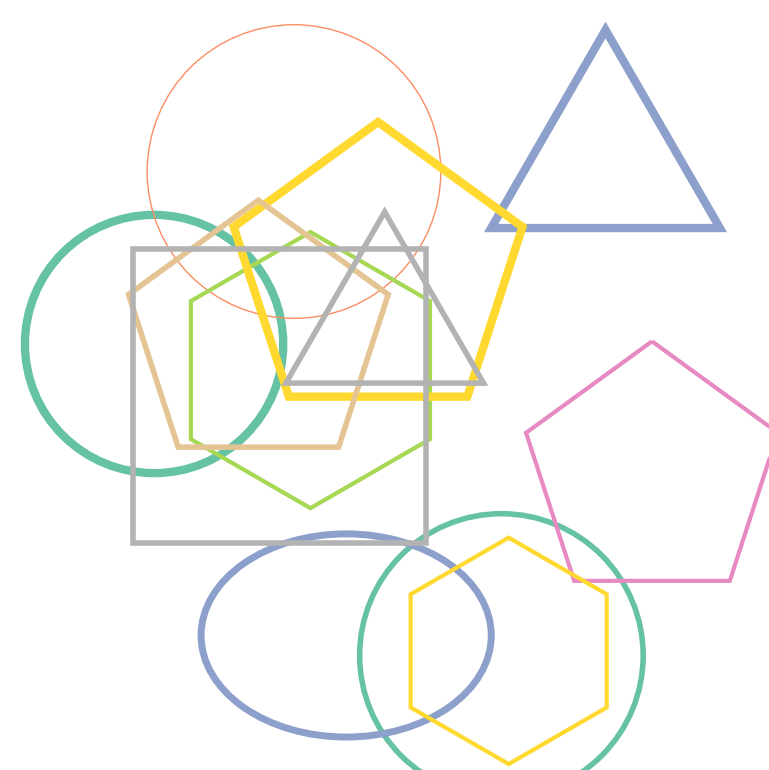[{"shape": "circle", "thickness": 3, "radius": 0.84, "center": [0.2, 0.553]}, {"shape": "circle", "thickness": 2, "radius": 0.92, "center": [0.651, 0.149]}, {"shape": "circle", "thickness": 0.5, "radius": 0.95, "center": [0.382, 0.777]}, {"shape": "triangle", "thickness": 3, "radius": 0.86, "center": [0.786, 0.79]}, {"shape": "oval", "thickness": 2.5, "radius": 0.94, "center": [0.45, 0.175]}, {"shape": "pentagon", "thickness": 1.5, "radius": 0.86, "center": [0.847, 0.385]}, {"shape": "hexagon", "thickness": 1.5, "radius": 0.9, "center": [0.403, 0.519]}, {"shape": "pentagon", "thickness": 3, "radius": 0.99, "center": [0.491, 0.644]}, {"shape": "hexagon", "thickness": 1.5, "radius": 0.74, "center": [0.661, 0.155]}, {"shape": "pentagon", "thickness": 2, "radius": 0.89, "center": [0.336, 0.563]}, {"shape": "square", "thickness": 2, "radius": 0.95, "center": [0.363, 0.486]}, {"shape": "triangle", "thickness": 2, "radius": 0.74, "center": [0.5, 0.577]}]